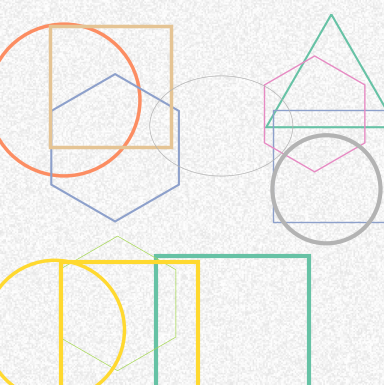[{"shape": "square", "thickness": 3, "radius": 0.99, "center": [0.604, 0.137]}, {"shape": "triangle", "thickness": 1.5, "radius": 0.98, "center": [0.861, 0.767]}, {"shape": "circle", "thickness": 2.5, "radius": 0.99, "center": [0.166, 0.74]}, {"shape": "hexagon", "thickness": 1.5, "radius": 0.96, "center": [0.299, 0.616]}, {"shape": "square", "thickness": 1, "radius": 0.73, "center": [0.854, 0.57]}, {"shape": "hexagon", "thickness": 1, "radius": 0.75, "center": [0.817, 0.704]}, {"shape": "hexagon", "thickness": 0.5, "radius": 0.87, "center": [0.305, 0.212]}, {"shape": "circle", "thickness": 2.5, "radius": 0.91, "center": [0.142, 0.143]}, {"shape": "square", "thickness": 3, "radius": 0.89, "center": [0.336, 0.141]}, {"shape": "square", "thickness": 2.5, "radius": 0.79, "center": [0.287, 0.775]}, {"shape": "oval", "thickness": 0.5, "radius": 0.93, "center": [0.575, 0.673]}, {"shape": "circle", "thickness": 3, "radius": 0.7, "center": [0.848, 0.508]}]